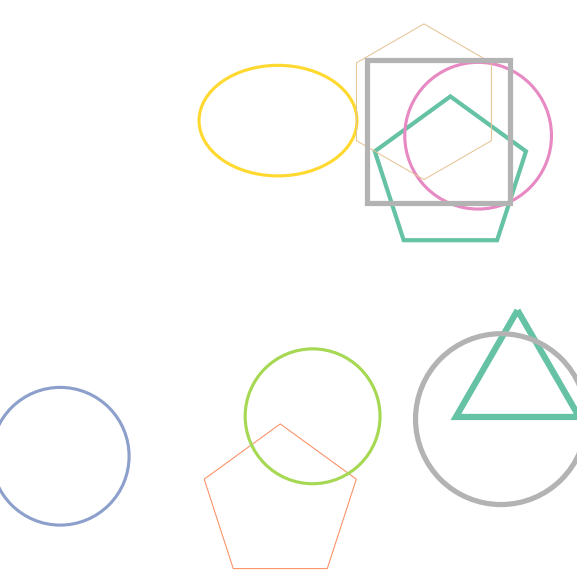[{"shape": "pentagon", "thickness": 2, "radius": 0.69, "center": [0.78, 0.695]}, {"shape": "triangle", "thickness": 3, "radius": 0.62, "center": [0.896, 0.339]}, {"shape": "pentagon", "thickness": 0.5, "radius": 0.69, "center": [0.485, 0.127]}, {"shape": "circle", "thickness": 1.5, "radius": 0.6, "center": [0.104, 0.209]}, {"shape": "circle", "thickness": 1.5, "radius": 0.64, "center": [0.828, 0.764]}, {"shape": "circle", "thickness": 1.5, "radius": 0.58, "center": [0.541, 0.278]}, {"shape": "oval", "thickness": 1.5, "radius": 0.68, "center": [0.481, 0.79]}, {"shape": "hexagon", "thickness": 0.5, "radius": 0.67, "center": [0.734, 0.823]}, {"shape": "circle", "thickness": 2.5, "radius": 0.74, "center": [0.867, 0.273]}, {"shape": "square", "thickness": 2.5, "radius": 0.62, "center": [0.759, 0.771]}]